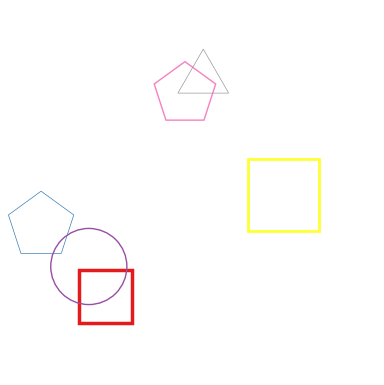[{"shape": "square", "thickness": 2.5, "radius": 0.34, "center": [0.274, 0.231]}, {"shape": "pentagon", "thickness": 0.5, "radius": 0.45, "center": [0.107, 0.414]}, {"shape": "circle", "thickness": 1, "radius": 0.49, "center": [0.231, 0.308]}, {"shape": "square", "thickness": 2, "radius": 0.46, "center": [0.736, 0.494]}, {"shape": "pentagon", "thickness": 1, "radius": 0.42, "center": [0.48, 0.756]}, {"shape": "triangle", "thickness": 0.5, "radius": 0.38, "center": [0.528, 0.796]}]